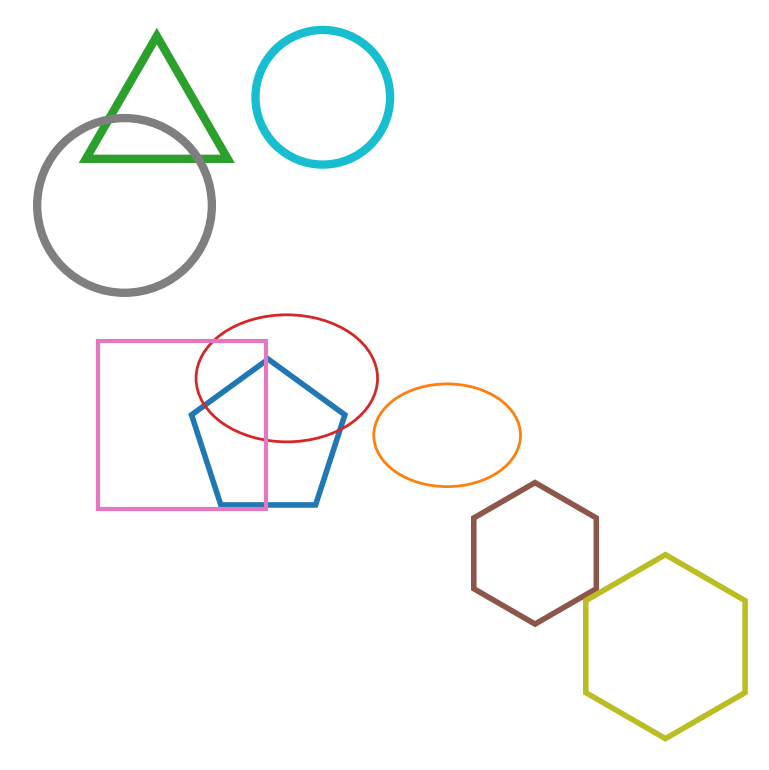[{"shape": "pentagon", "thickness": 2, "radius": 0.52, "center": [0.348, 0.429]}, {"shape": "oval", "thickness": 1, "radius": 0.48, "center": [0.581, 0.435]}, {"shape": "triangle", "thickness": 3, "radius": 0.53, "center": [0.204, 0.847]}, {"shape": "oval", "thickness": 1, "radius": 0.59, "center": [0.372, 0.509]}, {"shape": "hexagon", "thickness": 2, "radius": 0.46, "center": [0.695, 0.281]}, {"shape": "square", "thickness": 1.5, "radius": 0.55, "center": [0.237, 0.448]}, {"shape": "circle", "thickness": 3, "radius": 0.57, "center": [0.162, 0.733]}, {"shape": "hexagon", "thickness": 2, "radius": 0.6, "center": [0.864, 0.16]}, {"shape": "circle", "thickness": 3, "radius": 0.44, "center": [0.419, 0.874]}]